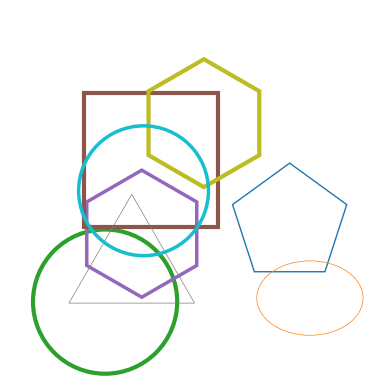[{"shape": "pentagon", "thickness": 1, "radius": 0.78, "center": [0.752, 0.42]}, {"shape": "oval", "thickness": 0.5, "radius": 0.69, "center": [0.805, 0.226]}, {"shape": "circle", "thickness": 3, "radius": 0.94, "center": [0.273, 0.217]}, {"shape": "hexagon", "thickness": 2.5, "radius": 0.82, "center": [0.368, 0.393]}, {"shape": "square", "thickness": 3, "radius": 0.87, "center": [0.393, 0.584]}, {"shape": "triangle", "thickness": 0.5, "radius": 0.94, "center": [0.342, 0.307]}, {"shape": "hexagon", "thickness": 3, "radius": 0.83, "center": [0.53, 0.68]}, {"shape": "circle", "thickness": 2.5, "radius": 0.84, "center": [0.373, 0.505]}]